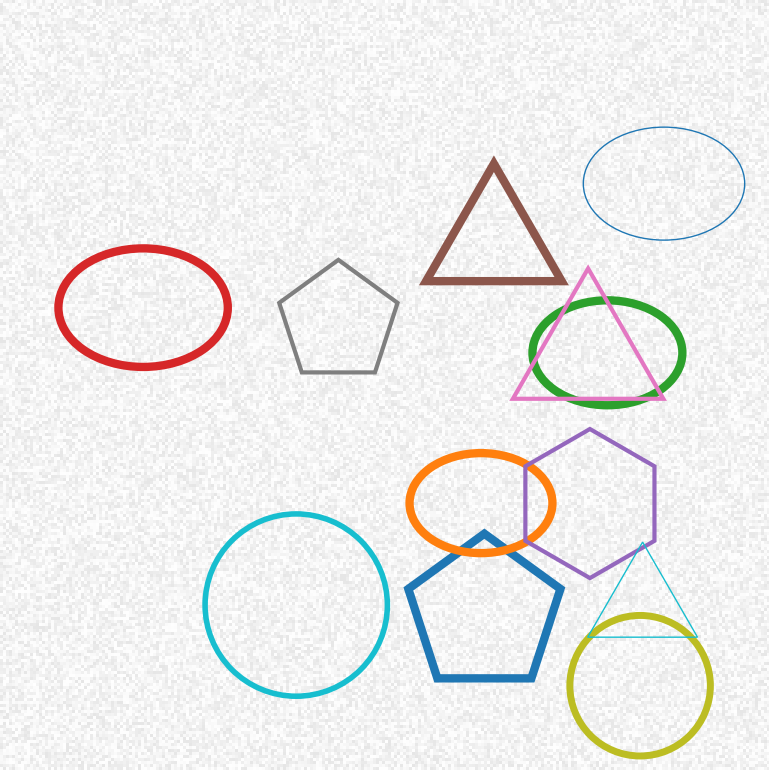[{"shape": "pentagon", "thickness": 3, "radius": 0.52, "center": [0.629, 0.203]}, {"shape": "oval", "thickness": 0.5, "radius": 0.52, "center": [0.862, 0.762]}, {"shape": "oval", "thickness": 3, "radius": 0.46, "center": [0.625, 0.347]}, {"shape": "oval", "thickness": 3, "radius": 0.49, "center": [0.789, 0.542]}, {"shape": "oval", "thickness": 3, "radius": 0.55, "center": [0.186, 0.6]}, {"shape": "hexagon", "thickness": 1.5, "radius": 0.48, "center": [0.766, 0.346]}, {"shape": "triangle", "thickness": 3, "radius": 0.51, "center": [0.641, 0.686]}, {"shape": "triangle", "thickness": 1.5, "radius": 0.56, "center": [0.764, 0.539]}, {"shape": "pentagon", "thickness": 1.5, "radius": 0.4, "center": [0.439, 0.582]}, {"shape": "circle", "thickness": 2.5, "radius": 0.46, "center": [0.831, 0.109]}, {"shape": "triangle", "thickness": 0.5, "radius": 0.41, "center": [0.835, 0.214]}, {"shape": "circle", "thickness": 2, "radius": 0.59, "center": [0.385, 0.214]}]